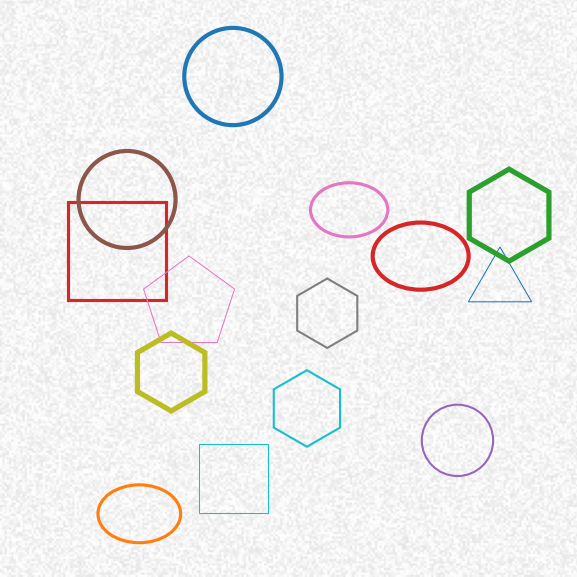[{"shape": "circle", "thickness": 2, "radius": 0.42, "center": [0.403, 0.867]}, {"shape": "triangle", "thickness": 0.5, "radius": 0.32, "center": [0.866, 0.508]}, {"shape": "oval", "thickness": 1.5, "radius": 0.36, "center": [0.241, 0.109]}, {"shape": "hexagon", "thickness": 2.5, "radius": 0.4, "center": [0.882, 0.627]}, {"shape": "square", "thickness": 1.5, "radius": 0.42, "center": [0.202, 0.564]}, {"shape": "oval", "thickness": 2, "radius": 0.42, "center": [0.728, 0.556]}, {"shape": "circle", "thickness": 1, "radius": 0.31, "center": [0.792, 0.237]}, {"shape": "circle", "thickness": 2, "radius": 0.42, "center": [0.22, 0.654]}, {"shape": "oval", "thickness": 1.5, "radius": 0.33, "center": [0.605, 0.636]}, {"shape": "pentagon", "thickness": 0.5, "radius": 0.41, "center": [0.327, 0.473]}, {"shape": "hexagon", "thickness": 1, "radius": 0.3, "center": [0.567, 0.457]}, {"shape": "hexagon", "thickness": 2.5, "radius": 0.34, "center": [0.296, 0.355]}, {"shape": "square", "thickness": 0.5, "radius": 0.3, "center": [0.405, 0.17]}, {"shape": "hexagon", "thickness": 1, "radius": 0.33, "center": [0.531, 0.292]}]